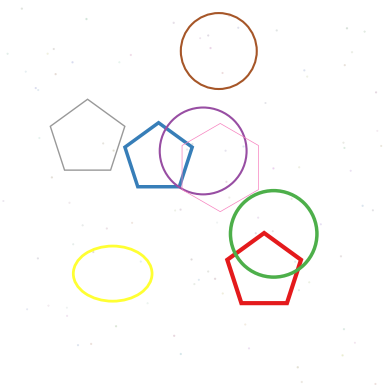[{"shape": "pentagon", "thickness": 3, "radius": 0.5, "center": [0.686, 0.294]}, {"shape": "pentagon", "thickness": 2.5, "radius": 0.46, "center": [0.412, 0.589]}, {"shape": "circle", "thickness": 2.5, "radius": 0.56, "center": [0.711, 0.393]}, {"shape": "circle", "thickness": 1.5, "radius": 0.56, "center": [0.528, 0.608]}, {"shape": "oval", "thickness": 2, "radius": 0.51, "center": [0.293, 0.289]}, {"shape": "circle", "thickness": 1.5, "radius": 0.49, "center": [0.568, 0.867]}, {"shape": "hexagon", "thickness": 0.5, "radius": 0.57, "center": [0.572, 0.565]}, {"shape": "pentagon", "thickness": 1, "radius": 0.51, "center": [0.227, 0.64]}]